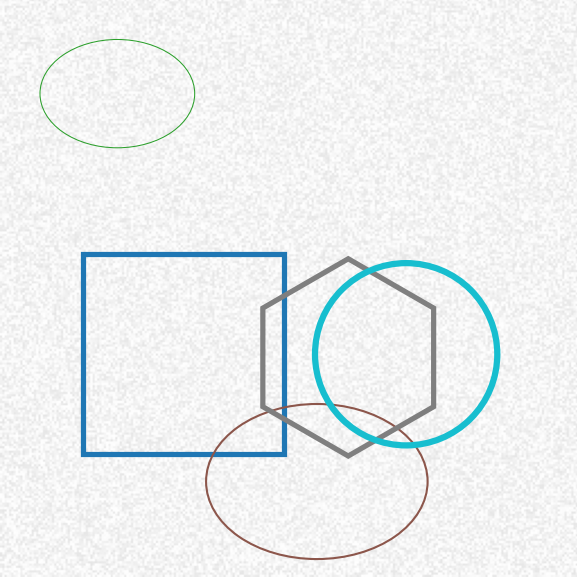[{"shape": "square", "thickness": 2.5, "radius": 0.87, "center": [0.318, 0.386]}, {"shape": "oval", "thickness": 0.5, "radius": 0.67, "center": [0.203, 0.837]}, {"shape": "oval", "thickness": 1, "radius": 0.96, "center": [0.549, 0.165]}, {"shape": "hexagon", "thickness": 2.5, "radius": 0.85, "center": [0.603, 0.38]}, {"shape": "circle", "thickness": 3, "radius": 0.79, "center": [0.703, 0.386]}]